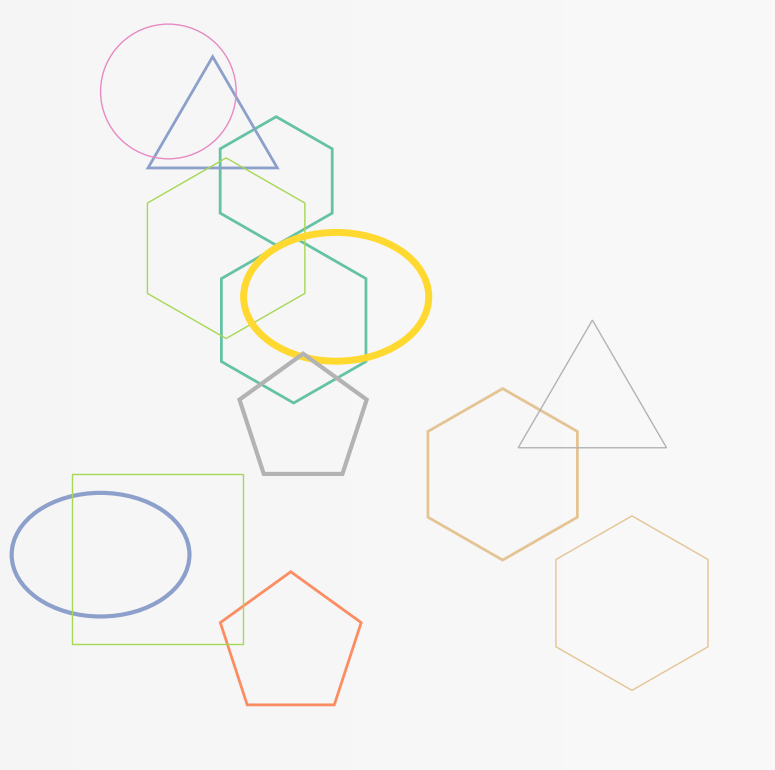[{"shape": "hexagon", "thickness": 1, "radius": 0.42, "center": [0.356, 0.765]}, {"shape": "hexagon", "thickness": 1, "radius": 0.54, "center": [0.379, 0.584]}, {"shape": "pentagon", "thickness": 1, "radius": 0.48, "center": [0.375, 0.162]}, {"shape": "oval", "thickness": 1.5, "radius": 0.57, "center": [0.13, 0.28]}, {"shape": "triangle", "thickness": 1, "radius": 0.48, "center": [0.274, 0.83]}, {"shape": "circle", "thickness": 0.5, "radius": 0.44, "center": [0.217, 0.881]}, {"shape": "square", "thickness": 0.5, "radius": 0.55, "center": [0.203, 0.274]}, {"shape": "hexagon", "thickness": 0.5, "radius": 0.59, "center": [0.292, 0.678]}, {"shape": "oval", "thickness": 2.5, "radius": 0.6, "center": [0.434, 0.615]}, {"shape": "hexagon", "thickness": 0.5, "radius": 0.57, "center": [0.815, 0.217]}, {"shape": "hexagon", "thickness": 1, "radius": 0.56, "center": [0.649, 0.384]}, {"shape": "pentagon", "thickness": 1.5, "radius": 0.43, "center": [0.391, 0.454]}, {"shape": "triangle", "thickness": 0.5, "radius": 0.55, "center": [0.764, 0.474]}]